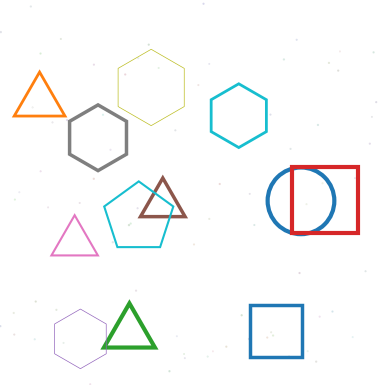[{"shape": "circle", "thickness": 3, "radius": 0.43, "center": [0.782, 0.478]}, {"shape": "square", "thickness": 2.5, "radius": 0.34, "center": [0.717, 0.14]}, {"shape": "triangle", "thickness": 2, "radius": 0.38, "center": [0.103, 0.737]}, {"shape": "triangle", "thickness": 3, "radius": 0.38, "center": [0.336, 0.136]}, {"shape": "square", "thickness": 3, "radius": 0.43, "center": [0.844, 0.481]}, {"shape": "hexagon", "thickness": 0.5, "radius": 0.39, "center": [0.209, 0.12]}, {"shape": "triangle", "thickness": 2.5, "radius": 0.33, "center": [0.423, 0.471]}, {"shape": "triangle", "thickness": 1.5, "radius": 0.35, "center": [0.194, 0.371]}, {"shape": "hexagon", "thickness": 2.5, "radius": 0.43, "center": [0.255, 0.642]}, {"shape": "hexagon", "thickness": 0.5, "radius": 0.5, "center": [0.393, 0.773]}, {"shape": "pentagon", "thickness": 1.5, "radius": 0.47, "center": [0.36, 0.434]}, {"shape": "hexagon", "thickness": 2, "radius": 0.41, "center": [0.62, 0.7]}]